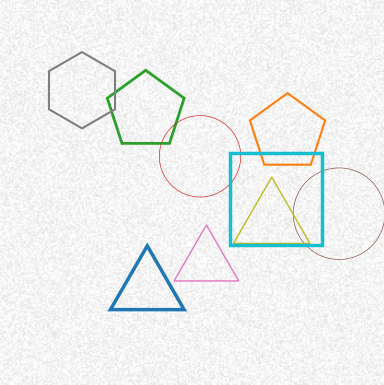[{"shape": "triangle", "thickness": 2.5, "radius": 0.55, "center": [0.383, 0.251]}, {"shape": "pentagon", "thickness": 1.5, "radius": 0.51, "center": [0.747, 0.655]}, {"shape": "pentagon", "thickness": 2, "radius": 0.52, "center": [0.379, 0.713]}, {"shape": "circle", "thickness": 0.5, "radius": 0.53, "center": [0.52, 0.594]}, {"shape": "circle", "thickness": 0.5, "radius": 0.59, "center": [0.881, 0.445]}, {"shape": "triangle", "thickness": 1, "radius": 0.48, "center": [0.536, 0.319]}, {"shape": "hexagon", "thickness": 1.5, "radius": 0.5, "center": [0.213, 0.766]}, {"shape": "triangle", "thickness": 1, "radius": 0.57, "center": [0.706, 0.425]}, {"shape": "square", "thickness": 2.5, "radius": 0.6, "center": [0.716, 0.484]}]